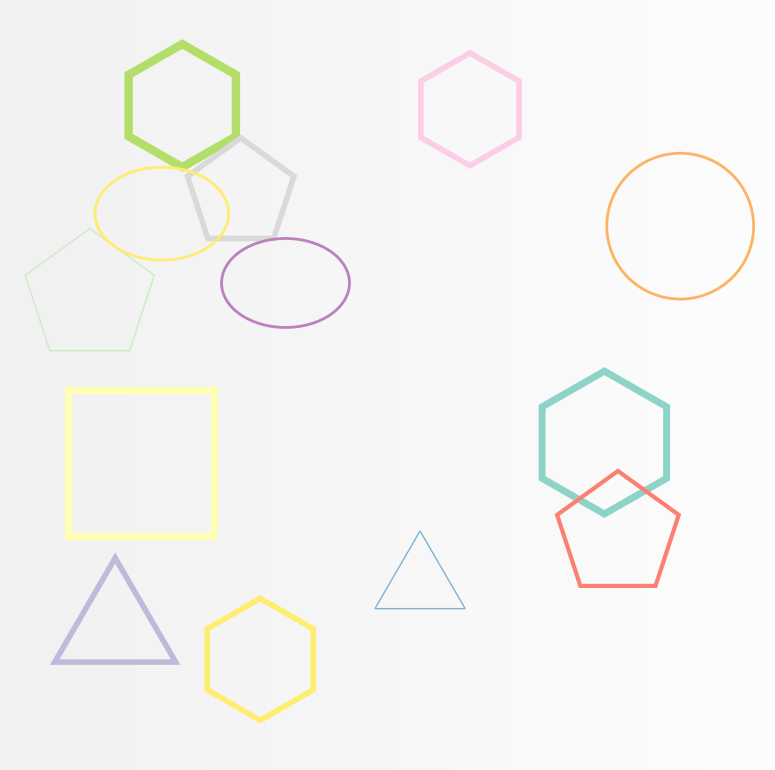[{"shape": "hexagon", "thickness": 2.5, "radius": 0.46, "center": [0.78, 0.425]}, {"shape": "square", "thickness": 2.5, "radius": 0.47, "center": [0.182, 0.399]}, {"shape": "triangle", "thickness": 2, "radius": 0.45, "center": [0.149, 0.185]}, {"shape": "pentagon", "thickness": 1.5, "radius": 0.41, "center": [0.797, 0.306]}, {"shape": "triangle", "thickness": 0.5, "radius": 0.34, "center": [0.542, 0.243]}, {"shape": "circle", "thickness": 1, "radius": 0.47, "center": [0.878, 0.706]}, {"shape": "hexagon", "thickness": 3, "radius": 0.4, "center": [0.235, 0.863]}, {"shape": "hexagon", "thickness": 2, "radius": 0.37, "center": [0.606, 0.858]}, {"shape": "pentagon", "thickness": 2, "radius": 0.36, "center": [0.311, 0.749]}, {"shape": "oval", "thickness": 1, "radius": 0.41, "center": [0.368, 0.633]}, {"shape": "pentagon", "thickness": 0.5, "radius": 0.44, "center": [0.116, 0.615]}, {"shape": "hexagon", "thickness": 2, "radius": 0.4, "center": [0.336, 0.144]}, {"shape": "oval", "thickness": 1, "radius": 0.43, "center": [0.209, 0.723]}]